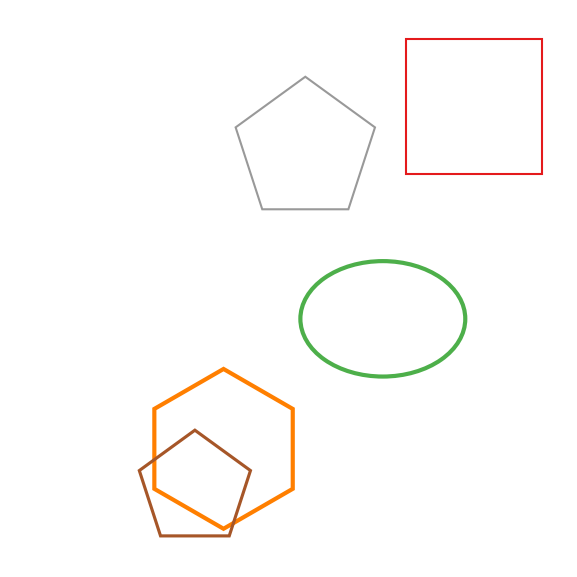[{"shape": "square", "thickness": 1, "radius": 0.59, "center": [0.82, 0.815]}, {"shape": "oval", "thickness": 2, "radius": 0.71, "center": [0.663, 0.447]}, {"shape": "hexagon", "thickness": 2, "radius": 0.69, "center": [0.387, 0.222]}, {"shape": "pentagon", "thickness": 1.5, "radius": 0.51, "center": [0.337, 0.153]}, {"shape": "pentagon", "thickness": 1, "radius": 0.63, "center": [0.529, 0.739]}]